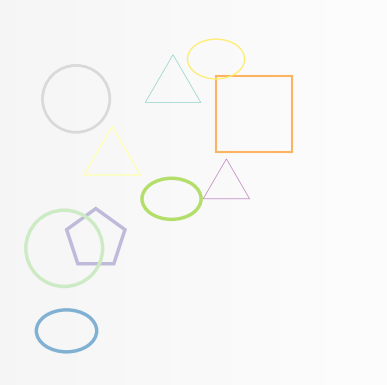[{"shape": "triangle", "thickness": 0.5, "radius": 0.41, "center": [0.447, 0.775]}, {"shape": "triangle", "thickness": 1, "radius": 0.42, "center": [0.29, 0.588]}, {"shape": "pentagon", "thickness": 2.5, "radius": 0.4, "center": [0.247, 0.379]}, {"shape": "oval", "thickness": 2.5, "radius": 0.39, "center": [0.172, 0.141]}, {"shape": "square", "thickness": 1.5, "radius": 0.49, "center": [0.656, 0.703]}, {"shape": "oval", "thickness": 2.5, "radius": 0.38, "center": [0.443, 0.484]}, {"shape": "circle", "thickness": 2, "radius": 0.43, "center": [0.197, 0.743]}, {"shape": "triangle", "thickness": 0.5, "radius": 0.35, "center": [0.584, 0.518]}, {"shape": "circle", "thickness": 2.5, "radius": 0.5, "center": [0.166, 0.355]}, {"shape": "oval", "thickness": 1, "radius": 0.37, "center": [0.558, 0.847]}]